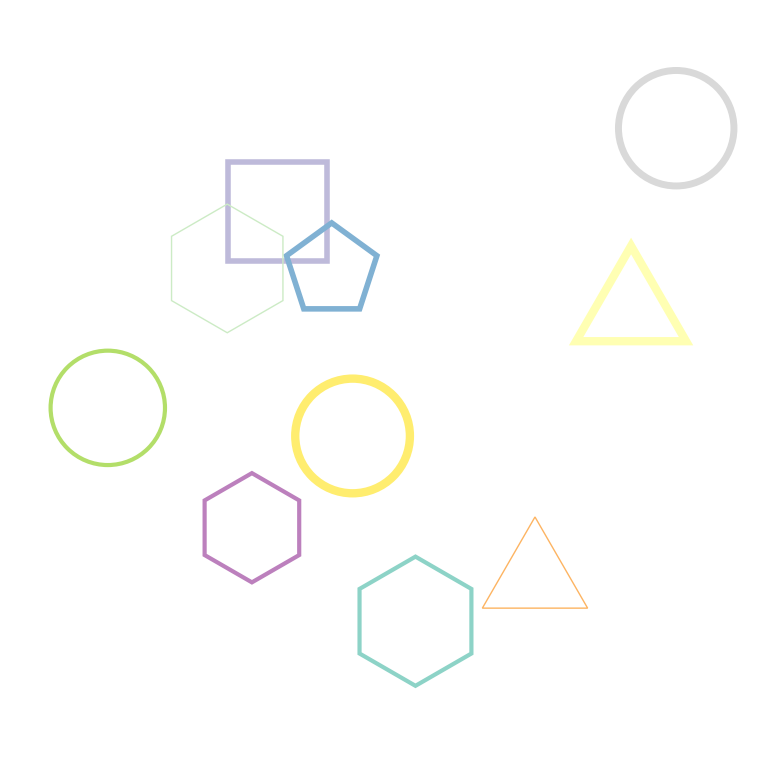[{"shape": "hexagon", "thickness": 1.5, "radius": 0.42, "center": [0.54, 0.193]}, {"shape": "triangle", "thickness": 3, "radius": 0.41, "center": [0.82, 0.598]}, {"shape": "square", "thickness": 2, "radius": 0.32, "center": [0.36, 0.725]}, {"shape": "pentagon", "thickness": 2, "radius": 0.31, "center": [0.431, 0.649]}, {"shape": "triangle", "thickness": 0.5, "radius": 0.39, "center": [0.695, 0.25]}, {"shape": "circle", "thickness": 1.5, "radius": 0.37, "center": [0.14, 0.47]}, {"shape": "circle", "thickness": 2.5, "radius": 0.37, "center": [0.878, 0.833]}, {"shape": "hexagon", "thickness": 1.5, "radius": 0.35, "center": [0.327, 0.315]}, {"shape": "hexagon", "thickness": 0.5, "radius": 0.42, "center": [0.295, 0.651]}, {"shape": "circle", "thickness": 3, "radius": 0.37, "center": [0.458, 0.434]}]